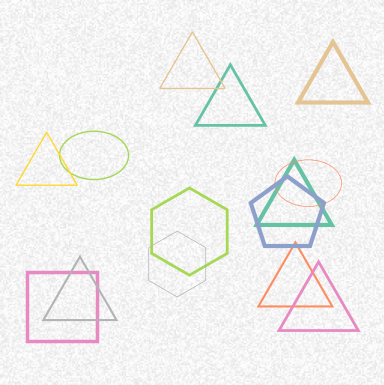[{"shape": "triangle", "thickness": 3, "radius": 0.56, "center": [0.764, 0.472]}, {"shape": "triangle", "thickness": 2, "radius": 0.52, "center": [0.598, 0.727]}, {"shape": "triangle", "thickness": 1.5, "radius": 0.55, "center": [0.767, 0.26]}, {"shape": "oval", "thickness": 0.5, "radius": 0.43, "center": [0.801, 0.524]}, {"shape": "pentagon", "thickness": 3, "radius": 0.5, "center": [0.746, 0.442]}, {"shape": "triangle", "thickness": 2, "radius": 0.59, "center": [0.828, 0.201]}, {"shape": "square", "thickness": 2.5, "radius": 0.45, "center": [0.162, 0.204]}, {"shape": "hexagon", "thickness": 2, "radius": 0.57, "center": [0.492, 0.398]}, {"shape": "oval", "thickness": 1, "radius": 0.45, "center": [0.244, 0.596]}, {"shape": "triangle", "thickness": 1, "radius": 0.46, "center": [0.121, 0.565]}, {"shape": "triangle", "thickness": 3, "radius": 0.52, "center": [0.865, 0.786]}, {"shape": "triangle", "thickness": 1, "radius": 0.49, "center": [0.5, 0.819]}, {"shape": "triangle", "thickness": 1.5, "radius": 0.55, "center": [0.208, 0.224]}, {"shape": "hexagon", "thickness": 0.5, "radius": 0.43, "center": [0.46, 0.314]}]